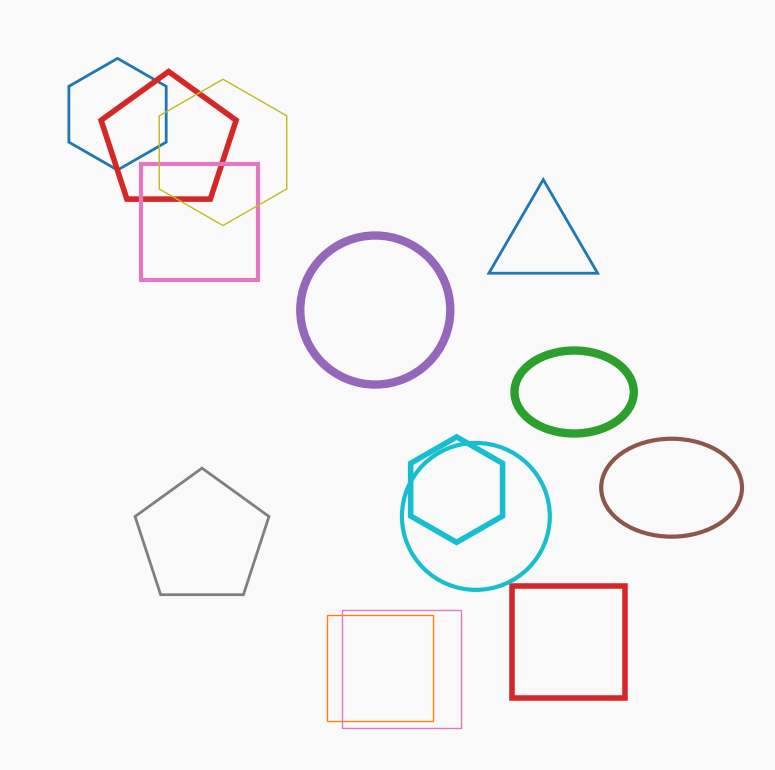[{"shape": "triangle", "thickness": 1, "radius": 0.41, "center": [0.701, 0.686]}, {"shape": "hexagon", "thickness": 1, "radius": 0.36, "center": [0.152, 0.852]}, {"shape": "square", "thickness": 0.5, "radius": 0.34, "center": [0.49, 0.132]}, {"shape": "oval", "thickness": 3, "radius": 0.38, "center": [0.741, 0.491]}, {"shape": "pentagon", "thickness": 2, "radius": 0.46, "center": [0.218, 0.816]}, {"shape": "square", "thickness": 2, "radius": 0.36, "center": [0.734, 0.166]}, {"shape": "circle", "thickness": 3, "radius": 0.48, "center": [0.484, 0.597]}, {"shape": "oval", "thickness": 1.5, "radius": 0.45, "center": [0.867, 0.367]}, {"shape": "square", "thickness": 1.5, "radius": 0.38, "center": [0.257, 0.711]}, {"shape": "square", "thickness": 0.5, "radius": 0.38, "center": [0.518, 0.131]}, {"shape": "pentagon", "thickness": 1, "radius": 0.45, "center": [0.261, 0.301]}, {"shape": "hexagon", "thickness": 0.5, "radius": 0.47, "center": [0.288, 0.802]}, {"shape": "circle", "thickness": 1.5, "radius": 0.48, "center": [0.614, 0.329]}, {"shape": "hexagon", "thickness": 2, "radius": 0.34, "center": [0.589, 0.364]}]